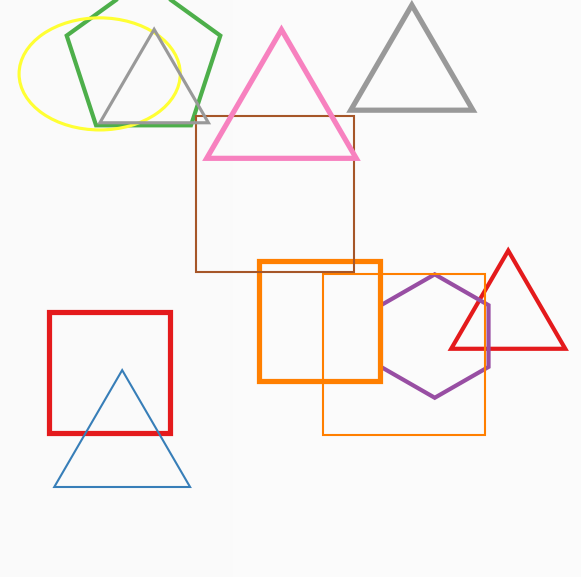[{"shape": "square", "thickness": 2.5, "radius": 0.52, "center": [0.189, 0.354]}, {"shape": "triangle", "thickness": 2, "radius": 0.57, "center": [0.874, 0.452]}, {"shape": "triangle", "thickness": 1, "radius": 0.67, "center": [0.21, 0.223]}, {"shape": "pentagon", "thickness": 2, "radius": 0.69, "center": [0.247, 0.895]}, {"shape": "hexagon", "thickness": 2, "radius": 0.53, "center": [0.748, 0.417]}, {"shape": "square", "thickness": 2.5, "radius": 0.52, "center": [0.549, 0.444]}, {"shape": "square", "thickness": 1, "radius": 0.7, "center": [0.695, 0.386]}, {"shape": "oval", "thickness": 1.5, "radius": 0.69, "center": [0.171, 0.871]}, {"shape": "square", "thickness": 1, "radius": 0.68, "center": [0.473, 0.663]}, {"shape": "triangle", "thickness": 2.5, "radius": 0.74, "center": [0.484, 0.799]}, {"shape": "triangle", "thickness": 1.5, "radius": 0.54, "center": [0.265, 0.84]}, {"shape": "triangle", "thickness": 2.5, "radius": 0.61, "center": [0.709, 0.869]}]